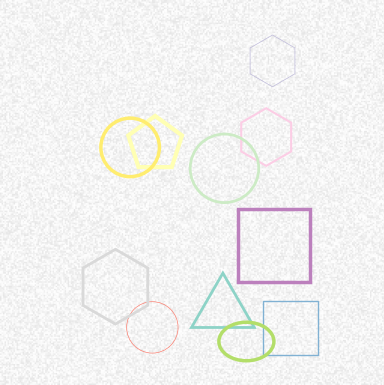[{"shape": "triangle", "thickness": 2, "radius": 0.47, "center": [0.579, 0.196]}, {"shape": "pentagon", "thickness": 3, "radius": 0.37, "center": [0.403, 0.625]}, {"shape": "hexagon", "thickness": 0.5, "radius": 0.34, "center": [0.708, 0.842]}, {"shape": "circle", "thickness": 0.5, "radius": 0.33, "center": [0.396, 0.15]}, {"shape": "square", "thickness": 1, "radius": 0.36, "center": [0.755, 0.148]}, {"shape": "oval", "thickness": 2.5, "radius": 0.36, "center": [0.64, 0.113]}, {"shape": "hexagon", "thickness": 1.5, "radius": 0.37, "center": [0.691, 0.644]}, {"shape": "hexagon", "thickness": 2, "radius": 0.49, "center": [0.3, 0.255]}, {"shape": "square", "thickness": 2.5, "radius": 0.47, "center": [0.712, 0.363]}, {"shape": "circle", "thickness": 2, "radius": 0.45, "center": [0.583, 0.563]}, {"shape": "circle", "thickness": 2.5, "radius": 0.38, "center": [0.338, 0.617]}]